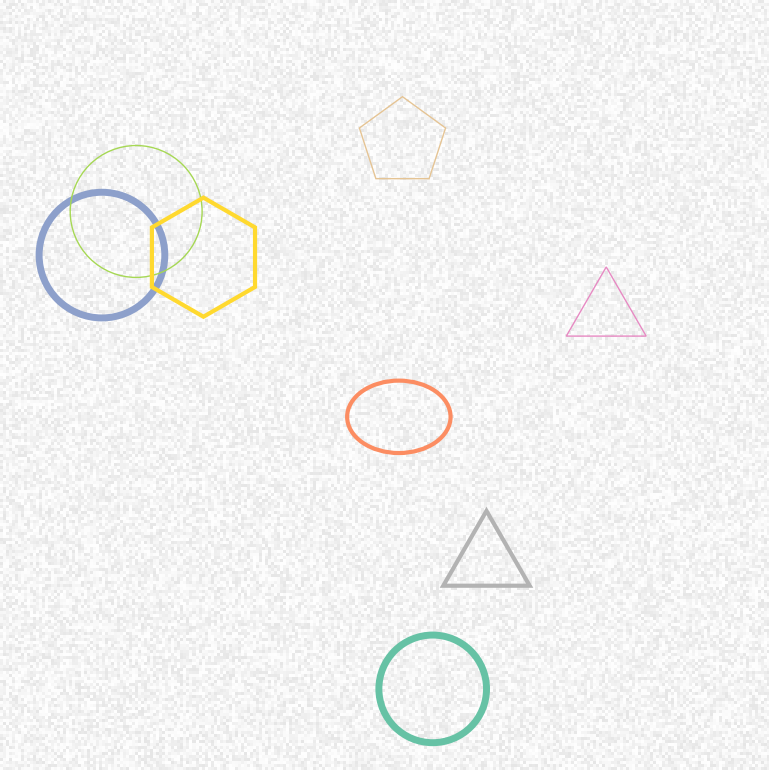[{"shape": "circle", "thickness": 2.5, "radius": 0.35, "center": [0.562, 0.105]}, {"shape": "oval", "thickness": 1.5, "radius": 0.34, "center": [0.518, 0.459]}, {"shape": "circle", "thickness": 2.5, "radius": 0.41, "center": [0.132, 0.669]}, {"shape": "triangle", "thickness": 0.5, "radius": 0.3, "center": [0.787, 0.593]}, {"shape": "circle", "thickness": 0.5, "radius": 0.43, "center": [0.177, 0.725]}, {"shape": "hexagon", "thickness": 1.5, "radius": 0.39, "center": [0.264, 0.666]}, {"shape": "pentagon", "thickness": 0.5, "radius": 0.29, "center": [0.523, 0.816]}, {"shape": "triangle", "thickness": 1.5, "radius": 0.32, "center": [0.632, 0.272]}]